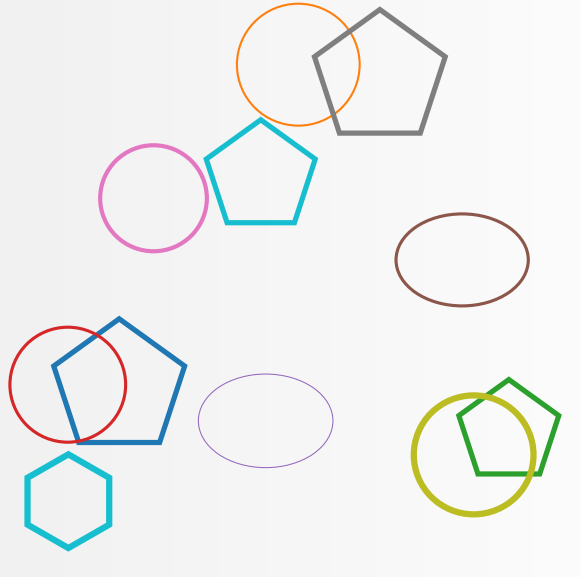[{"shape": "pentagon", "thickness": 2.5, "radius": 0.59, "center": [0.205, 0.329]}, {"shape": "circle", "thickness": 1, "radius": 0.53, "center": [0.513, 0.887]}, {"shape": "pentagon", "thickness": 2.5, "radius": 0.45, "center": [0.875, 0.252]}, {"shape": "circle", "thickness": 1.5, "radius": 0.5, "center": [0.117, 0.333]}, {"shape": "oval", "thickness": 0.5, "radius": 0.58, "center": [0.457, 0.27]}, {"shape": "oval", "thickness": 1.5, "radius": 0.57, "center": [0.795, 0.549]}, {"shape": "circle", "thickness": 2, "radius": 0.46, "center": [0.264, 0.656]}, {"shape": "pentagon", "thickness": 2.5, "radius": 0.59, "center": [0.654, 0.864]}, {"shape": "circle", "thickness": 3, "radius": 0.51, "center": [0.815, 0.211]}, {"shape": "pentagon", "thickness": 2.5, "radius": 0.49, "center": [0.449, 0.693]}, {"shape": "hexagon", "thickness": 3, "radius": 0.41, "center": [0.118, 0.131]}]